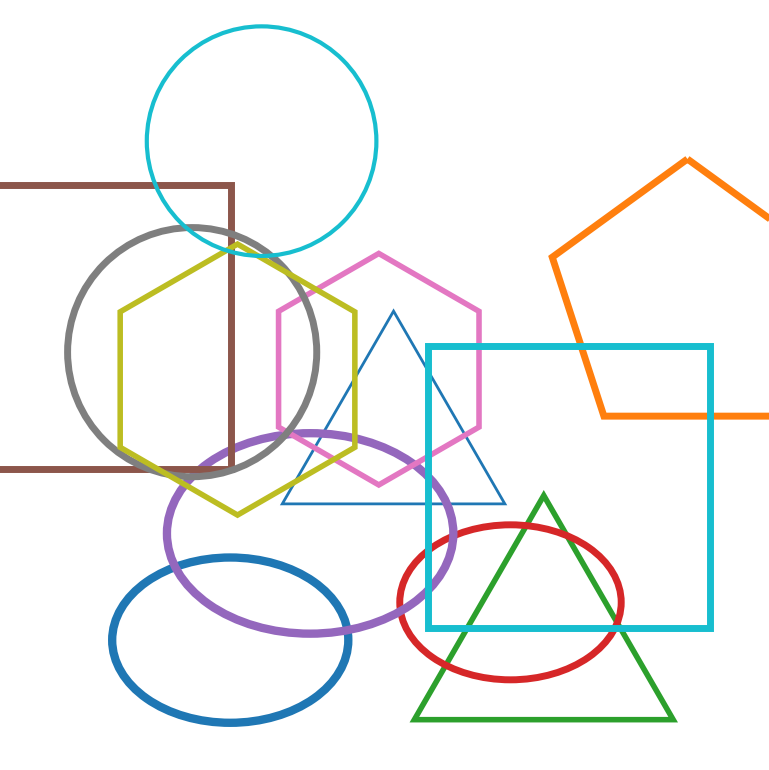[{"shape": "triangle", "thickness": 1, "radius": 0.83, "center": [0.511, 0.429]}, {"shape": "oval", "thickness": 3, "radius": 0.77, "center": [0.299, 0.169]}, {"shape": "pentagon", "thickness": 2.5, "radius": 0.92, "center": [0.893, 0.609]}, {"shape": "triangle", "thickness": 2, "radius": 0.97, "center": [0.706, 0.162]}, {"shape": "oval", "thickness": 2.5, "radius": 0.72, "center": [0.663, 0.218]}, {"shape": "oval", "thickness": 3, "radius": 0.93, "center": [0.403, 0.307]}, {"shape": "square", "thickness": 2.5, "radius": 0.92, "center": [0.116, 0.575]}, {"shape": "hexagon", "thickness": 2, "radius": 0.75, "center": [0.492, 0.521]}, {"shape": "circle", "thickness": 2.5, "radius": 0.81, "center": [0.25, 0.543]}, {"shape": "hexagon", "thickness": 2, "radius": 0.88, "center": [0.308, 0.507]}, {"shape": "square", "thickness": 2.5, "radius": 0.91, "center": [0.739, 0.368]}, {"shape": "circle", "thickness": 1.5, "radius": 0.75, "center": [0.34, 0.817]}]